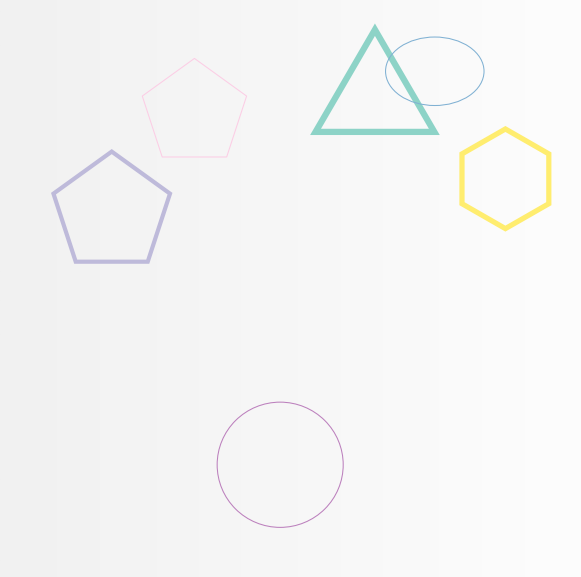[{"shape": "triangle", "thickness": 3, "radius": 0.59, "center": [0.645, 0.83]}, {"shape": "pentagon", "thickness": 2, "radius": 0.53, "center": [0.192, 0.631]}, {"shape": "oval", "thickness": 0.5, "radius": 0.42, "center": [0.748, 0.876]}, {"shape": "pentagon", "thickness": 0.5, "radius": 0.47, "center": [0.335, 0.804]}, {"shape": "circle", "thickness": 0.5, "radius": 0.54, "center": [0.482, 0.194]}, {"shape": "hexagon", "thickness": 2.5, "radius": 0.43, "center": [0.87, 0.69]}]